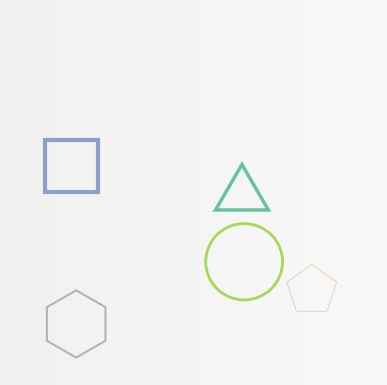[{"shape": "triangle", "thickness": 2.5, "radius": 0.39, "center": [0.624, 0.494]}, {"shape": "square", "thickness": 3, "radius": 0.34, "center": [0.185, 0.568]}, {"shape": "circle", "thickness": 2, "radius": 0.5, "center": [0.63, 0.32]}, {"shape": "pentagon", "thickness": 0.5, "radius": 0.34, "center": [0.804, 0.246]}, {"shape": "hexagon", "thickness": 1.5, "radius": 0.44, "center": [0.197, 0.159]}]